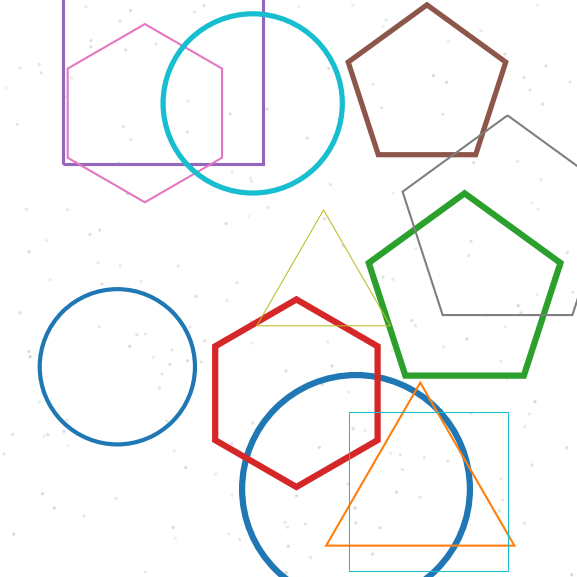[{"shape": "circle", "thickness": 3, "radius": 0.99, "center": [0.616, 0.152]}, {"shape": "circle", "thickness": 2, "radius": 0.67, "center": [0.203, 0.364]}, {"shape": "triangle", "thickness": 1, "radius": 0.94, "center": [0.728, 0.148]}, {"shape": "pentagon", "thickness": 3, "radius": 0.87, "center": [0.805, 0.49]}, {"shape": "hexagon", "thickness": 3, "radius": 0.81, "center": [0.513, 0.318]}, {"shape": "square", "thickness": 1.5, "radius": 0.87, "center": [0.283, 0.889]}, {"shape": "pentagon", "thickness": 2.5, "radius": 0.72, "center": [0.739, 0.847]}, {"shape": "hexagon", "thickness": 1, "radius": 0.77, "center": [0.251, 0.803]}, {"shape": "pentagon", "thickness": 1, "radius": 0.96, "center": [0.879, 0.608]}, {"shape": "triangle", "thickness": 0.5, "radius": 0.67, "center": [0.56, 0.502]}, {"shape": "circle", "thickness": 2.5, "radius": 0.78, "center": [0.438, 0.82]}, {"shape": "square", "thickness": 0.5, "radius": 0.69, "center": [0.742, 0.148]}]